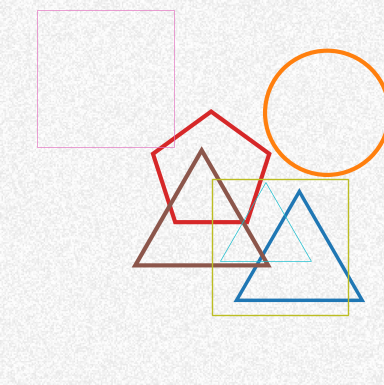[{"shape": "triangle", "thickness": 2.5, "radius": 0.94, "center": [0.778, 0.314]}, {"shape": "circle", "thickness": 3, "radius": 0.81, "center": [0.85, 0.707]}, {"shape": "pentagon", "thickness": 3, "radius": 0.79, "center": [0.548, 0.551]}, {"shape": "triangle", "thickness": 3, "radius": 1.0, "center": [0.524, 0.41]}, {"shape": "square", "thickness": 0.5, "radius": 0.89, "center": [0.275, 0.796]}, {"shape": "square", "thickness": 1, "radius": 0.88, "center": [0.728, 0.359]}, {"shape": "triangle", "thickness": 0.5, "radius": 0.68, "center": [0.691, 0.389]}]